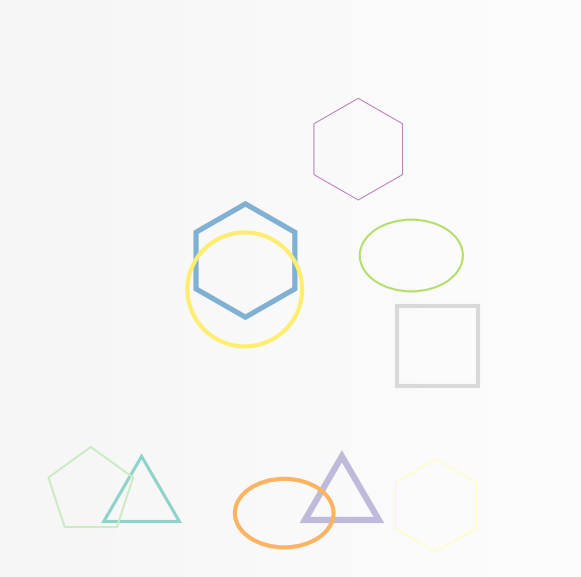[{"shape": "triangle", "thickness": 1.5, "radius": 0.38, "center": [0.244, 0.134]}, {"shape": "hexagon", "thickness": 0.5, "radius": 0.4, "center": [0.75, 0.124]}, {"shape": "triangle", "thickness": 3, "radius": 0.37, "center": [0.588, 0.136]}, {"shape": "hexagon", "thickness": 2.5, "radius": 0.49, "center": [0.422, 0.548]}, {"shape": "oval", "thickness": 2, "radius": 0.42, "center": [0.489, 0.111]}, {"shape": "oval", "thickness": 1, "radius": 0.44, "center": [0.708, 0.557]}, {"shape": "square", "thickness": 2, "radius": 0.35, "center": [0.753, 0.4]}, {"shape": "hexagon", "thickness": 0.5, "radius": 0.44, "center": [0.616, 0.741]}, {"shape": "pentagon", "thickness": 1, "radius": 0.38, "center": [0.156, 0.149]}, {"shape": "circle", "thickness": 2, "radius": 0.49, "center": [0.421, 0.498]}]